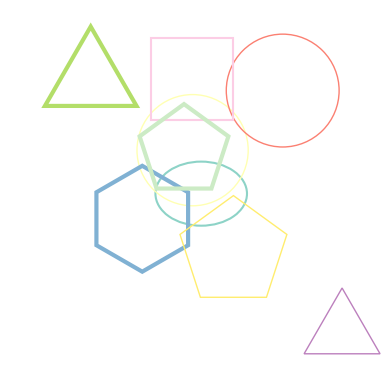[{"shape": "oval", "thickness": 1.5, "radius": 0.59, "center": [0.523, 0.497]}, {"shape": "circle", "thickness": 1, "radius": 0.72, "center": [0.5, 0.61]}, {"shape": "circle", "thickness": 1, "radius": 0.73, "center": [0.734, 0.765]}, {"shape": "hexagon", "thickness": 3, "radius": 0.69, "center": [0.37, 0.432]}, {"shape": "triangle", "thickness": 3, "radius": 0.69, "center": [0.236, 0.794]}, {"shape": "square", "thickness": 1.5, "radius": 0.53, "center": [0.499, 0.796]}, {"shape": "triangle", "thickness": 1, "radius": 0.57, "center": [0.889, 0.138]}, {"shape": "pentagon", "thickness": 3, "radius": 0.61, "center": [0.478, 0.608]}, {"shape": "pentagon", "thickness": 1, "radius": 0.73, "center": [0.606, 0.346]}]